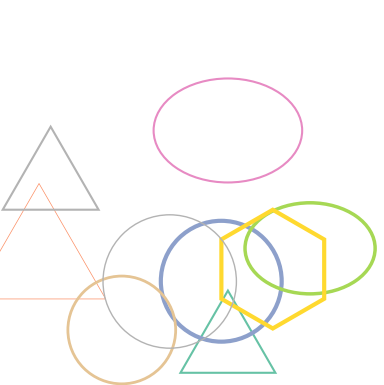[{"shape": "triangle", "thickness": 1.5, "radius": 0.71, "center": [0.592, 0.103]}, {"shape": "triangle", "thickness": 0.5, "radius": 1.0, "center": [0.101, 0.323]}, {"shape": "circle", "thickness": 3, "radius": 0.78, "center": [0.575, 0.27]}, {"shape": "oval", "thickness": 1.5, "radius": 0.96, "center": [0.592, 0.661]}, {"shape": "oval", "thickness": 2.5, "radius": 0.84, "center": [0.805, 0.355]}, {"shape": "hexagon", "thickness": 3, "radius": 0.77, "center": [0.709, 0.301]}, {"shape": "circle", "thickness": 2, "radius": 0.7, "center": [0.316, 0.143]}, {"shape": "triangle", "thickness": 1.5, "radius": 0.72, "center": [0.132, 0.527]}, {"shape": "circle", "thickness": 1, "radius": 0.87, "center": [0.441, 0.269]}]